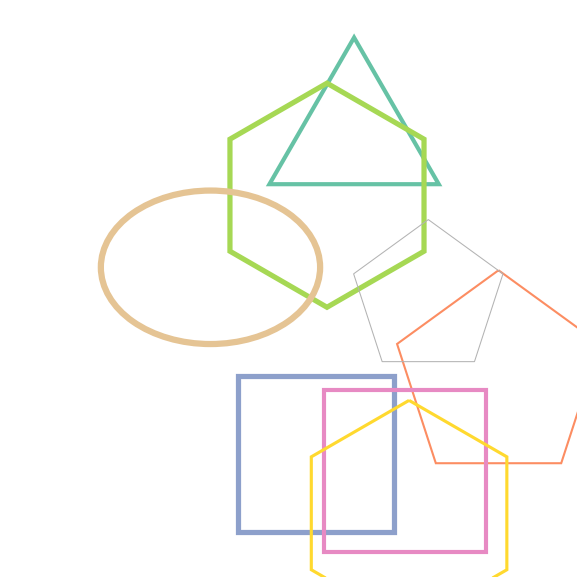[{"shape": "triangle", "thickness": 2, "radius": 0.85, "center": [0.613, 0.765]}, {"shape": "pentagon", "thickness": 1, "radius": 0.92, "center": [0.863, 0.346]}, {"shape": "square", "thickness": 2.5, "radius": 0.68, "center": [0.547, 0.213]}, {"shape": "square", "thickness": 2, "radius": 0.7, "center": [0.701, 0.184]}, {"shape": "hexagon", "thickness": 2.5, "radius": 0.97, "center": [0.566, 0.661]}, {"shape": "hexagon", "thickness": 1.5, "radius": 0.98, "center": [0.708, 0.11]}, {"shape": "oval", "thickness": 3, "radius": 0.95, "center": [0.364, 0.536]}, {"shape": "pentagon", "thickness": 0.5, "radius": 0.68, "center": [0.742, 0.483]}]